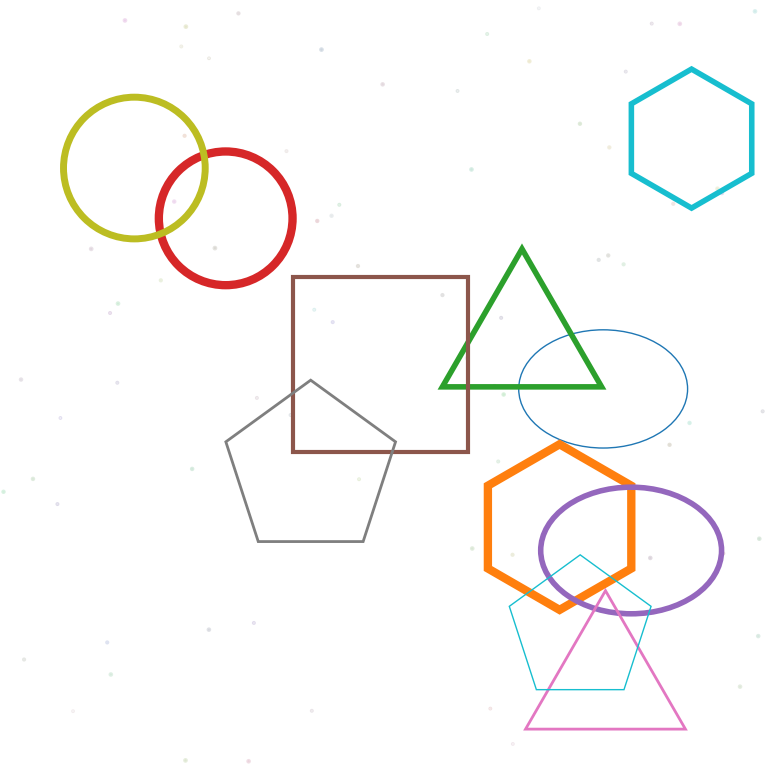[{"shape": "oval", "thickness": 0.5, "radius": 0.55, "center": [0.783, 0.495]}, {"shape": "hexagon", "thickness": 3, "radius": 0.54, "center": [0.727, 0.315]}, {"shape": "triangle", "thickness": 2, "radius": 0.6, "center": [0.678, 0.557]}, {"shape": "circle", "thickness": 3, "radius": 0.43, "center": [0.293, 0.716]}, {"shape": "oval", "thickness": 2, "radius": 0.59, "center": [0.82, 0.285]}, {"shape": "square", "thickness": 1.5, "radius": 0.57, "center": [0.494, 0.526]}, {"shape": "triangle", "thickness": 1, "radius": 0.6, "center": [0.786, 0.113]}, {"shape": "pentagon", "thickness": 1, "radius": 0.58, "center": [0.403, 0.39]}, {"shape": "circle", "thickness": 2.5, "radius": 0.46, "center": [0.174, 0.782]}, {"shape": "pentagon", "thickness": 0.5, "radius": 0.48, "center": [0.753, 0.183]}, {"shape": "hexagon", "thickness": 2, "radius": 0.45, "center": [0.898, 0.82]}]